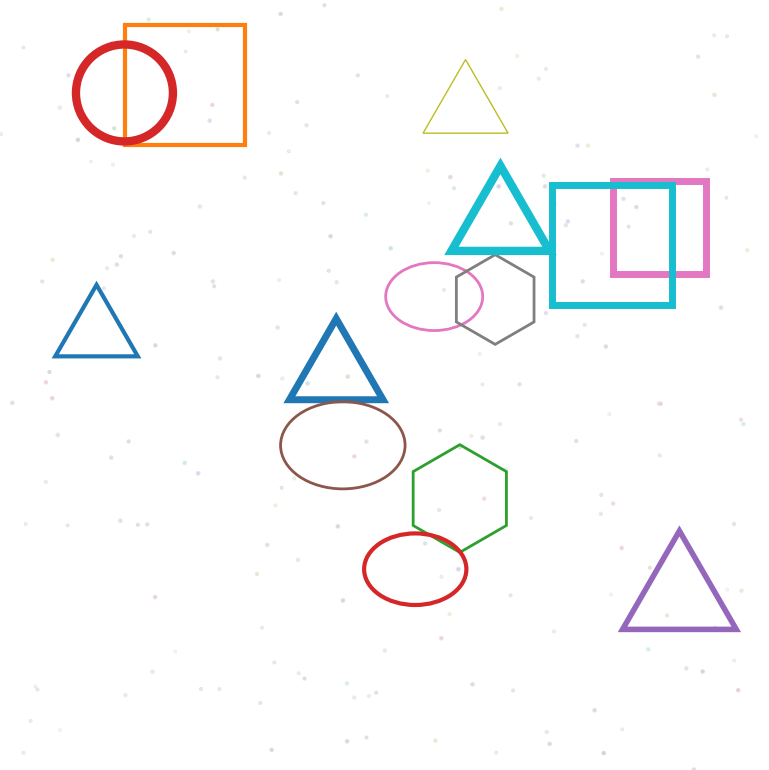[{"shape": "triangle", "thickness": 1.5, "radius": 0.31, "center": [0.125, 0.568]}, {"shape": "triangle", "thickness": 2.5, "radius": 0.35, "center": [0.437, 0.516]}, {"shape": "square", "thickness": 1.5, "radius": 0.39, "center": [0.24, 0.889]}, {"shape": "hexagon", "thickness": 1, "radius": 0.35, "center": [0.597, 0.353]}, {"shape": "circle", "thickness": 3, "radius": 0.31, "center": [0.162, 0.879]}, {"shape": "oval", "thickness": 1.5, "radius": 0.33, "center": [0.539, 0.261]}, {"shape": "triangle", "thickness": 2, "radius": 0.43, "center": [0.882, 0.225]}, {"shape": "oval", "thickness": 1, "radius": 0.4, "center": [0.445, 0.422]}, {"shape": "square", "thickness": 2.5, "radius": 0.3, "center": [0.856, 0.705]}, {"shape": "oval", "thickness": 1, "radius": 0.32, "center": [0.564, 0.615]}, {"shape": "hexagon", "thickness": 1, "radius": 0.29, "center": [0.643, 0.611]}, {"shape": "triangle", "thickness": 0.5, "radius": 0.32, "center": [0.605, 0.859]}, {"shape": "triangle", "thickness": 3, "radius": 0.37, "center": [0.65, 0.711]}, {"shape": "square", "thickness": 2.5, "radius": 0.39, "center": [0.794, 0.682]}]